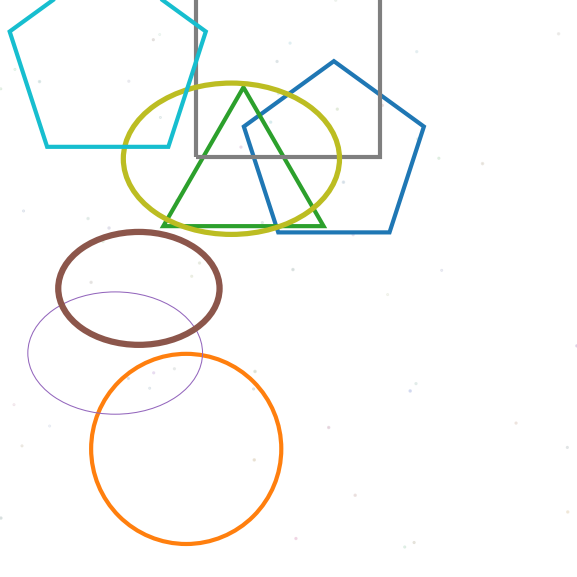[{"shape": "pentagon", "thickness": 2, "radius": 0.82, "center": [0.578, 0.729]}, {"shape": "circle", "thickness": 2, "radius": 0.82, "center": [0.322, 0.222]}, {"shape": "triangle", "thickness": 2, "radius": 0.8, "center": [0.422, 0.688]}, {"shape": "oval", "thickness": 0.5, "radius": 0.76, "center": [0.199, 0.388]}, {"shape": "oval", "thickness": 3, "radius": 0.7, "center": [0.241, 0.5]}, {"shape": "square", "thickness": 2, "radius": 0.79, "center": [0.499, 0.886]}, {"shape": "oval", "thickness": 2.5, "radius": 0.94, "center": [0.401, 0.724]}, {"shape": "pentagon", "thickness": 2, "radius": 0.89, "center": [0.187, 0.889]}]